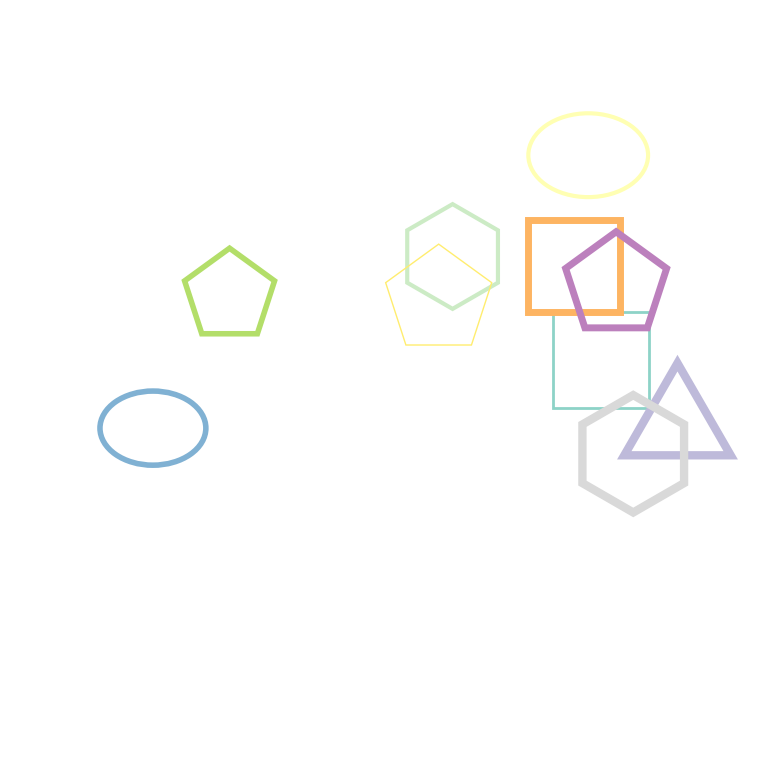[{"shape": "square", "thickness": 1, "radius": 0.31, "center": [0.781, 0.532]}, {"shape": "oval", "thickness": 1.5, "radius": 0.39, "center": [0.764, 0.798]}, {"shape": "triangle", "thickness": 3, "radius": 0.4, "center": [0.88, 0.449]}, {"shape": "oval", "thickness": 2, "radius": 0.34, "center": [0.199, 0.444]}, {"shape": "square", "thickness": 2.5, "radius": 0.3, "center": [0.746, 0.655]}, {"shape": "pentagon", "thickness": 2, "radius": 0.31, "center": [0.298, 0.616]}, {"shape": "hexagon", "thickness": 3, "radius": 0.38, "center": [0.822, 0.411]}, {"shape": "pentagon", "thickness": 2.5, "radius": 0.34, "center": [0.8, 0.63]}, {"shape": "hexagon", "thickness": 1.5, "radius": 0.34, "center": [0.588, 0.667]}, {"shape": "pentagon", "thickness": 0.5, "radius": 0.36, "center": [0.57, 0.611]}]